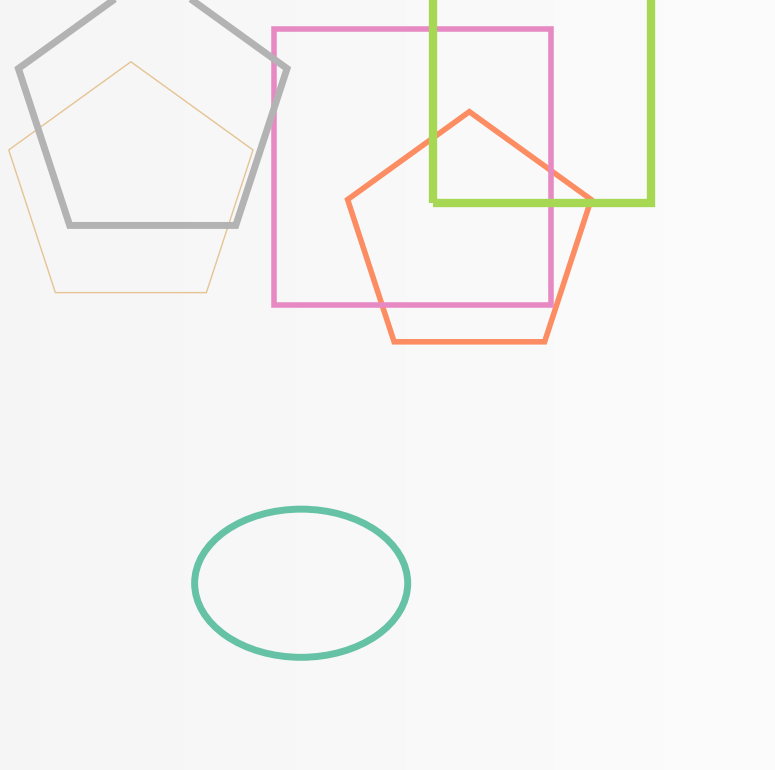[{"shape": "oval", "thickness": 2.5, "radius": 0.69, "center": [0.389, 0.243]}, {"shape": "pentagon", "thickness": 2, "radius": 0.83, "center": [0.606, 0.69]}, {"shape": "square", "thickness": 2, "radius": 0.89, "center": [0.532, 0.783]}, {"shape": "square", "thickness": 3, "radius": 0.7, "center": [0.7, 0.877]}, {"shape": "pentagon", "thickness": 0.5, "radius": 0.83, "center": [0.169, 0.754]}, {"shape": "pentagon", "thickness": 2.5, "radius": 0.91, "center": [0.197, 0.855]}]